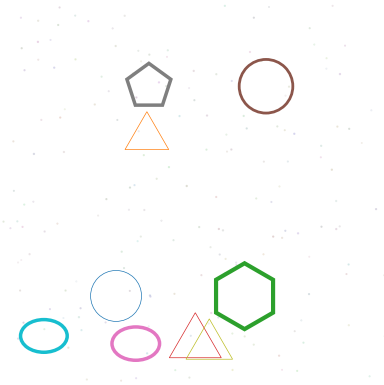[{"shape": "circle", "thickness": 0.5, "radius": 0.33, "center": [0.301, 0.231]}, {"shape": "triangle", "thickness": 0.5, "radius": 0.33, "center": [0.381, 0.644]}, {"shape": "hexagon", "thickness": 3, "radius": 0.43, "center": [0.635, 0.231]}, {"shape": "triangle", "thickness": 0.5, "radius": 0.39, "center": [0.507, 0.11]}, {"shape": "circle", "thickness": 2, "radius": 0.35, "center": [0.691, 0.776]}, {"shape": "oval", "thickness": 2.5, "radius": 0.31, "center": [0.353, 0.108]}, {"shape": "pentagon", "thickness": 2.5, "radius": 0.3, "center": [0.387, 0.775]}, {"shape": "triangle", "thickness": 0.5, "radius": 0.35, "center": [0.544, 0.102]}, {"shape": "oval", "thickness": 2.5, "radius": 0.3, "center": [0.114, 0.127]}]